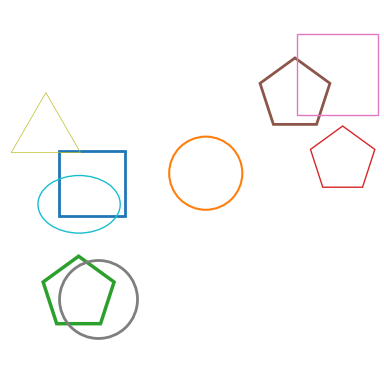[{"shape": "square", "thickness": 2, "radius": 0.43, "center": [0.238, 0.524]}, {"shape": "circle", "thickness": 1.5, "radius": 0.47, "center": [0.534, 0.55]}, {"shape": "pentagon", "thickness": 2.5, "radius": 0.48, "center": [0.204, 0.238]}, {"shape": "pentagon", "thickness": 1, "radius": 0.44, "center": [0.89, 0.585]}, {"shape": "pentagon", "thickness": 2, "radius": 0.48, "center": [0.766, 0.754]}, {"shape": "square", "thickness": 1, "radius": 0.52, "center": [0.877, 0.807]}, {"shape": "circle", "thickness": 2, "radius": 0.51, "center": [0.256, 0.222]}, {"shape": "triangle", "thickness": 0.5, "radius": 0.52, "center": [0.119, 0.656]}, {"shape": "oval", "thickness": 1, "radius": 0.53, "center": [0.205, 0.469]}]